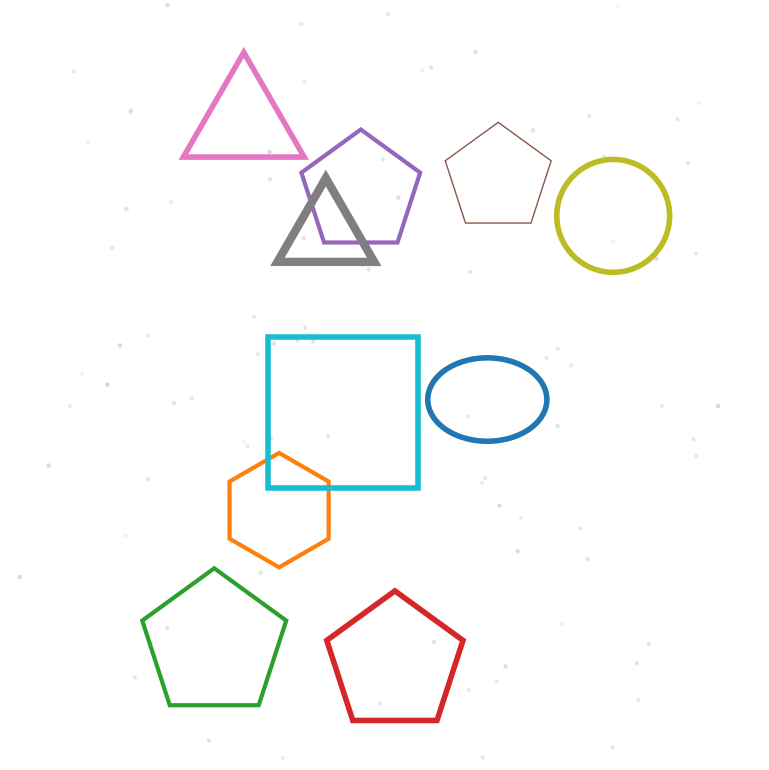[{"shape": "oval", "thickness": 2, "radius": 0.39, "center": [0.633, 0.481]}, {"shape": "hexagon", "thickness": 1.5, "radius": 0.37, "center": [0.362, 0.337]}, {"shape": "pentagon", "thickness": 1.5, "radius": 0.49, "center": [0.278, 0.164]}, {"shape": "pentagon", "thickness": 2, "radius": 0.47, "center": [0.513, 0.14]}, {"shape": "pentagon", "thickness": 1.5, "radius": 0.41, "center": [0.469, 0.751]}, {"shape": "pentagon", "thickness": 0.5, "radius": 0.36, "center": [0.647, 0.769]}, {"shape": "triangle", "thickness": 2, "radius": 0.45, "center": [0.317, 0.841]}, {"shape": "triangle", "thickness": 3, "radius": 0.36, "center": [0.423, 0.696]}, {"shape": "circle", "thickness": 2, "radius": 0.37, "center": [0.796, 0.72]}, {"shape": "square", "thickness": 2, "radius": 0.49, "center": [0.446, 0.464]}]